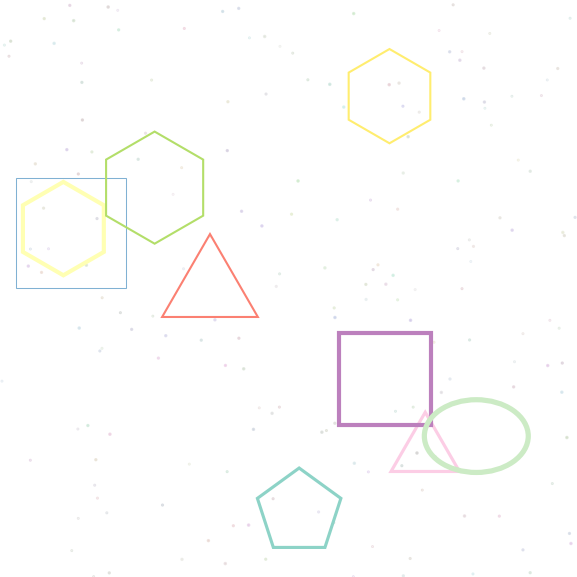[{"shape": "pentagon", "thickness": 1.5, "radius": 0.38, "center": [0.518, 0.113]}, {"shape": "hexagon", "thickness": 2, "radius": 0.4, "center": [0.11, 0.603]}, {"shape": "triangle", "thickness": 1, "radius": 0.48, "center": [0.364, 0.498]}, {"shape": "square", "thickness": 0.5, "radius": 0.48, "center": [0.124, 0.596]}, {"shape": "hexagon", "thickness": 1, "radius": 0.49, "center": [0.268, 0.674]}, {"shape": "triangle", "thickness": 1.5, "radius": 0.34, "center": [0.736, 0.217]}, {"shape": "square", "thickness": 2, "radius": 0.4, "center": [0.667, 0.343]}, {"shape": "oval", "thickness": 2.5, "radius": 0.45, "center": [0.825, 0.244]}, {"shape": "hexagon", "thickness": 1, "radius": 0.41, "center": [0.674, 0.833]}]